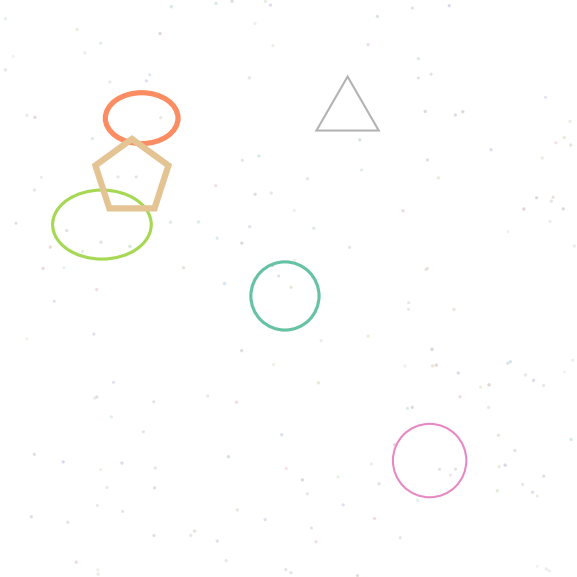[{"shape": "circle", "thickness": 1.5, "radius": 0.3, "center": [0.493, 0.487]}, {"shape": "oval", "thickness": 2.5, "radius": 0.31, "center": [0.245, 0.795]}, {"shape": "circle", "thickness": 1, "radius": 0.32, "center": [0.744, 0.202]}, {"shape": "oval", "thickness": 1.5, "radius": 0.43, "center": [0.177, 0.61]}, {"shape": "pentagon", "thickness": 3, "radius": 0.33, "center": [0.228, 0.692]}, {"shape": "triangle", "thickness": 1, "radius": 0.31, "center": [0.602, 0.804]}]